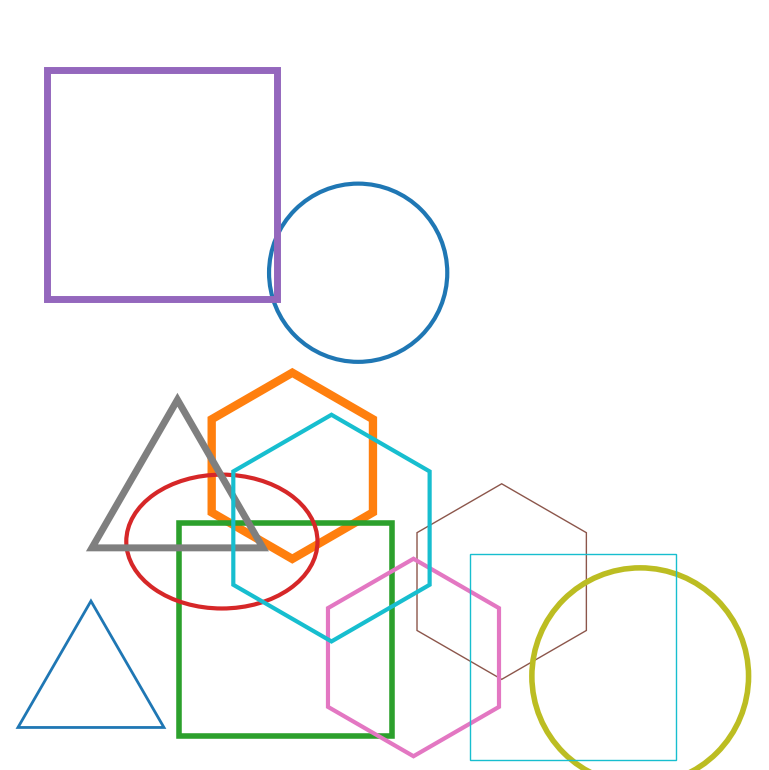[{"shape": "circle", "thickness": 1.5, "radius": 0.58, "center": [0.465, 0.646]}, {"shape": "triangle", "thickness": 1, "radius": 0.55, "center": [0.118, 0.11]}, {"shape": "hexagon", "thickness": 3, "radius": 0.6, "center": [0.38, 0.395]}, {"shape": "square", "thickness": 2, "radius": 0.69, "center": [0.371, 0.183]}, {"shape": "oval", "thickness": 1.5, "radius": 0.62, "center": [0.288, 0.297]}, {"shape": "square", "thickness": 2.5, "radius": 0.75, "center": [0.211, 0.76]}, {"shape": "hexagon", "thickness": 0.5, "radius": 0.63, "center": [0.652, 0.245]}, {"shape": "hexagon", "thickness": 1.5, "radius": 0.64, "center": [0.537, 0.146]}, {"shape": "triangle", "thickness": 2.5, "radius": 0.64, "center": [0.23, 0.353]}, {"shape": "circle", "thickness": 2, "radius": 0.7, "center": [0.831, 0.122]}, {"shape": "hexagon", "thickness": 1.5, "radius": 0.74, "center": [0.43, 0.314]}, {"shape": "square", "thickness": 0.5, "radius": 0.67, "center": [0.744, 0.147]}]